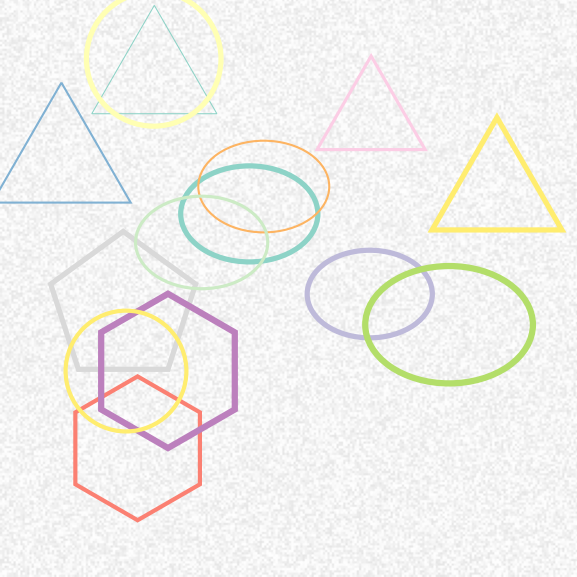[{"shape": "triangle", "thickness": 0.5, "radius": 0.63, "center": [0.267, 0.865]}, {"shape": "oval", "thickness": 2.5, "radius": 0.59, "center": [0.432, 0.629]}, {"shape": "circle", "thickness": 2.5, "radius": 0.58, "center": [0.266, 0.897]}, {"shape": "oval", "thickness": 2.5, "radius": 0.54, "center": [0.64, 0.49]}, {"shape": "hexagon", "thickness": 2, "radius": 0.62, "center": [0.238, 0.223]}, {"shape": "triangle", "thickness": 1, "radius": 0.69, "center": [0.106, 0.718]}, {"shape": "oval", "thickness": 1, "radius": 0.57, "center": [0.457, 0.676]}, {"shape": "oval", "thickness": 3, "radius": 0.73, "center": [0.778, 0.437]}, {"shape": "triangle", "thickness": 1.5, "radius": 0.54, "center": [0.643, 0.794]}, {"shape": "pentagon", "thickness": 2.5, "radius": 0.66, "center": [0.213, 0.466]}, {"shape": "hexagon", "thickness": 3, "radius": 0.67, "center": [0.291, 0.357]}, {"shape": "oval", "thickness": 1.5, "radius": 0.57, "center": [0.349, 0.579]}, {"shape": "triangle", "thickness": 2.5, "radius": 0.65, "center": [0.861, 0.666]}, {"shape": "circle", "thickness": 2, "radius": 0.52, "center": [0.218, 0.357]}]